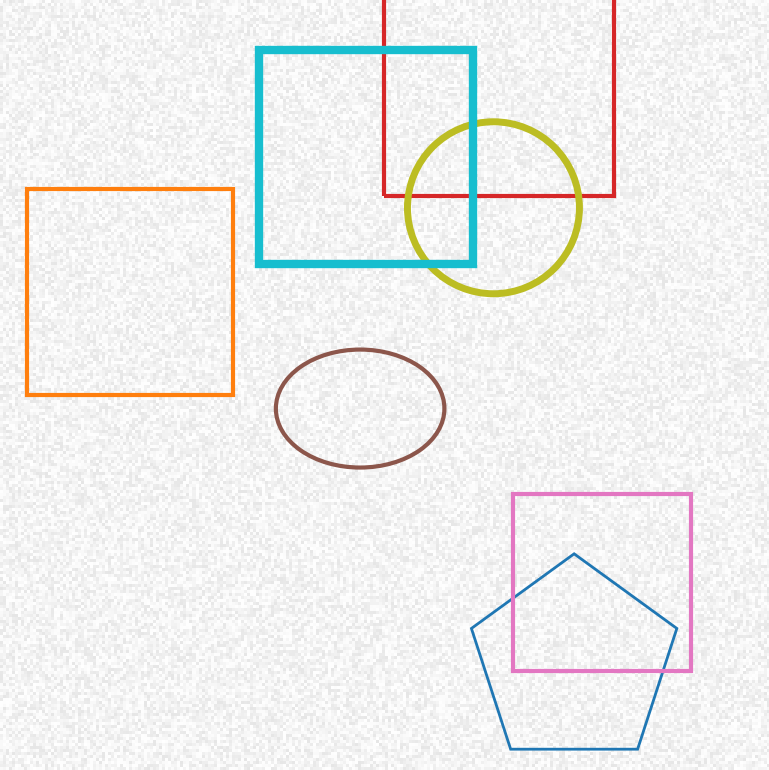[{"shape": "pentagon", "thickness": 1, "radius": 0.7, "center": [0.746, 0.14]}, {"shape": "square", "thickness": 1.5, "radius": 0.67, "center": [0.169, 0.621]}, {"shape": "square", "thickness": 1.5, "radius": 0.74, "center": [0.648, 0.894]}, {"shape": "oval", "thickness": 1.5, "radius": 0.55, "center": [0.468, 0.469]}, {"shape": "square", "thickness": 1.5, "radius": 0.58, "center": [0.782, 0.243]}, {"shape": "circle", "thickness": 2.5, "radius": 0.56, "center": [0.641, 0.73]}, {"shape": "square", "thickness": 3, "radius": 0.7, "center": [0.475, 0.796]}]